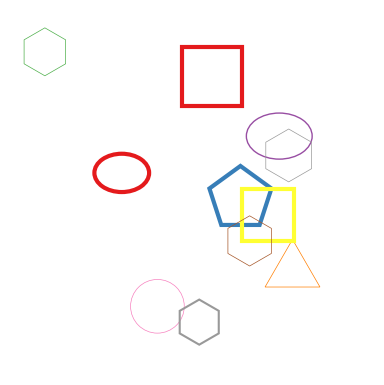[{"shape": "square", "thickness": 3, "radius": 0.38, "center": [0.551, 0.801]}, {"shape": "oval", "thickness": 3, "radius": 0.36, "center": [0.316, 0.551]}, {"shape": "pentagon", "thickness": 3, "radius": 0.42, "center": [0.624, 0.484]}, {"shape": "hexagon", "thickness": 0.5, "radius": 0.31, "center": [0.117, 0.865]}, {"shape": "oval", "thickness": 1, "radius": 0.43, "center": [0.725, 0.647]}, {"shape": "triangle", "thickness": 0.5, "radius": 0.41, "center": [0.76, 0.296]}, {"shape": "square", "thickness": 3, "radius": 0.34, "center": [0.696, 0.442]}, {"shape": "hexagon", "thickness": 0.5, "radius": 0.33, "center": [0.648, 0.374]}, {"shape": "circle", "thickness": 0.5, "radius": 0.35, "center": [0.409, 0.204]}, {"shape": "hexagon", "thickness": 0.5, "radius": 0.34, "center": [0.75, 0.596]}, {"shape": "hexagon", "thickness": 1.5, "radius": 0.29, "center": [0.517, 0.163]}]